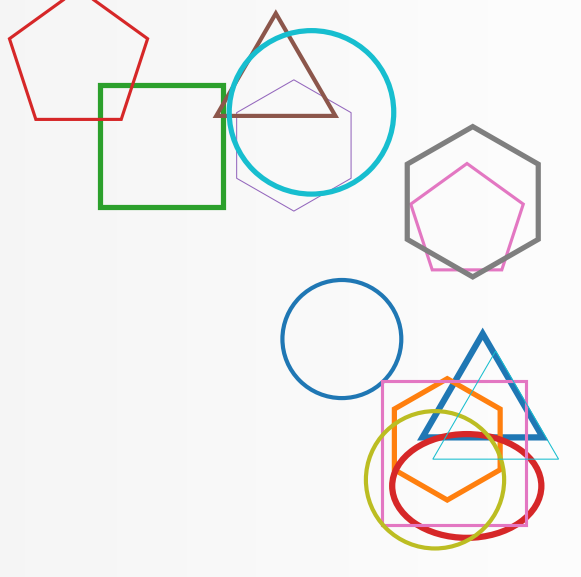[{"shape": "triangle", "thickness": 3, "radius": 0.6, "center": [0.83, 0.302]}, {"shape": "circle", "thickness": 2, "radius": 0.51, "center": [0.588, 0.412]}, {"shape": "hexagon", "thickness": 2.5, "radius": 0.53, "center": [0.769, 0.238]}, {"shape": "square", "thickness": 2.5, "radius": 0.53, "center": [0.278, 0.746]}, {"shape": "pentagon", "thickness": 1.5, "radius": 0.62, "center": [0.135, 0.893]}, {"shape": "oval", "thickness": 3, "radius": 0.64, "center": [0.803, 0.158]}, {"shape": "hexagon", "thickness": 0.5, "radius": 0.57, "center": [0.506, 0.747]}, {"shape": "triangle", "thickness": 2, "radius": 0.59, "center": [0.475, 0.858]}, {"shape": "pentagon", "thickness": 1.5, "radius": 0.51, "center": [0.803, 0.614]}, {"shape": "square", "thickness": 1.5, "radius": 0.62, "center": [0.781, 0.215]}, {"shape": "hexagon", "thickness": 2.5, "radius": 0.65, "center": [0.813, 0.65]}, {"shape": "circle", "thickness": 2, "radius": 0.59, "center": [0.748, 0.168]}, {"shape": "triangle", "thickness": 0.5, "radius": 0.62, "center": [0.853, 0.267]}, {"shape": "circle", "thickness": 2.5, "radius": 0.71, "center": [0.536, 0.805]}]